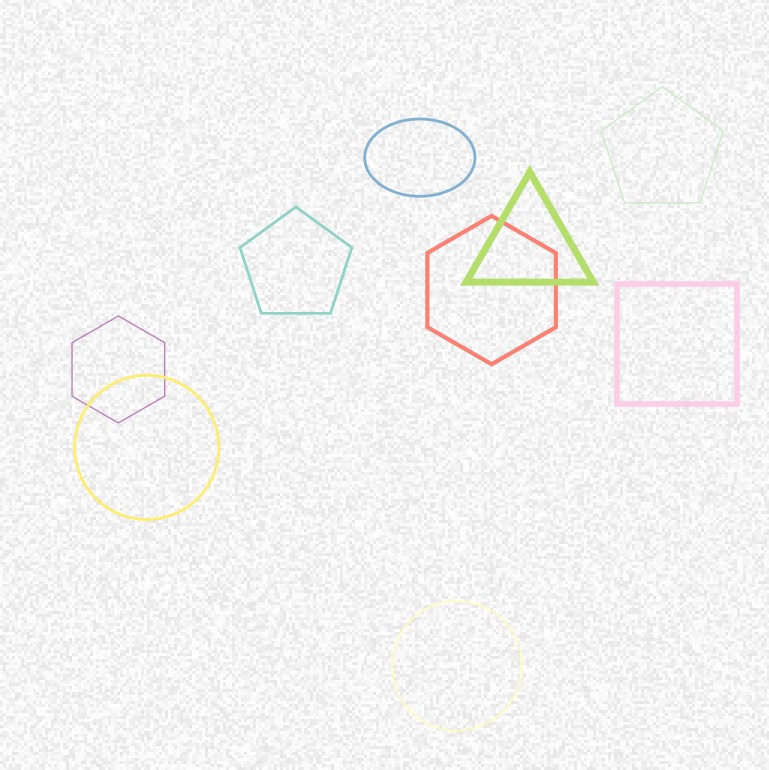[{"shape": "pentagon", "thickness": 1, "radius": 0.38, "center": [0.384, 0.655]}, {"shape": "circle", "thickness": 0.5, "radius": 0.42, "center": [0.594, 0.135]}, {"shape": "hexagon", "thickness": 1.5, "radius": 0.48, "center": [0.638, 0.623]}, {"shape": "oval", "thickness": 1, "radius": 0.36, "center": [0.545, 0.795]}, {"shape": "triangle", "thickness": 2.5, "radius": 0.48, "center": [0.688, 0.681]}, {"shape": "square", "thickness": 2, "radius": 0.39, "center": [0.879, 0.554]}, {"shape": "hexagon", "thickness": 0.5, "radius": 0.35, "center": [0.154, 0.52]}, {"shape": "pentagon", "thickness": 0.5, "radius": 0.42, "center": [0.86, 0.804]}, {"shape": "circle", "thickness": 1, "radius": 0.47, "center": [0.191, 0.419]}]